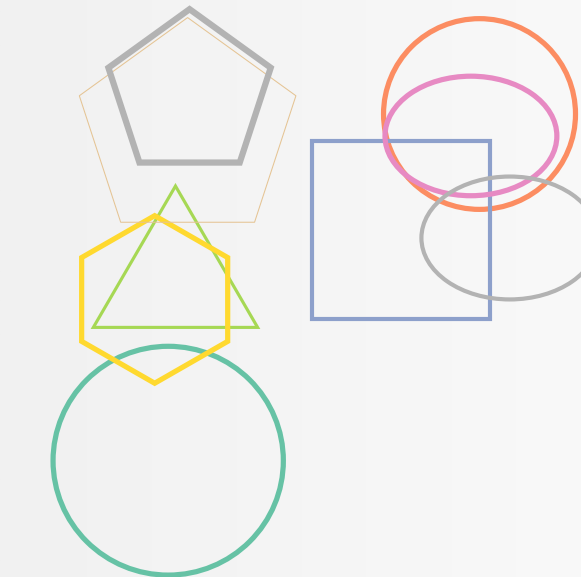[{"shape": "circle", "thickness": 2.5, "radius": 0.99, "center": [0.289, 0.201]}, {"shape": "circle", "thickness": 2.5, "radius": 0.83, "center": [0.825, 0.802]}, {"shape": "square", "thickness": 2, "radius": 0.77, "center": [0.69, 0.601]}, {"shape": "oval", "thickness": 2.5, "radius": 0.74, "center": [0.81, 0.764]}, {"shape": "triangle", "thickness": 1.5, "radius": 0.82, "center": [0.302, 0.514]}, {"shape": "hexagon", "thickness": 2.5, "radius": 0.73, "center": [0.266, 0.481]}, {"shape": "pentagon", "thickness": 0.5, "radius": 0.98, "center": [0.323, 0.773]}, {"shape": "pentagon", "thickness": 3, "radius": 0.73, "center": [0.326, 0.836]}, {"shape": "oval", "thickness": 2, "radius": 0.76, "center": [0.877, 0.587]}]